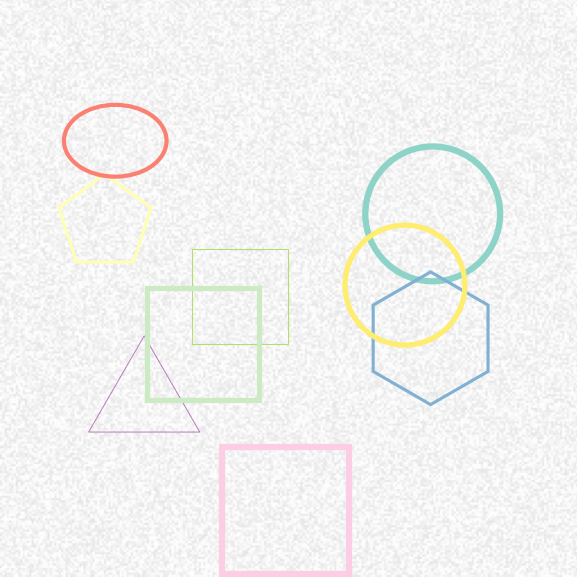[{"shape": "circle", "thickness": 3, "radius": 0.58, "center": [0.749, 0.629]}, {"shape": "pentagon", "thickness": 1.5, "radius": 0.42, "center": [0.182, 0.613]}, {"shape": "oval", "thickness": 2, "radius": 0.44, "center": [0.2, 0.755]}, {"shape": "hexagon", "thickness": 1.5, "radius": 0.57, "center": [0.746, 0.413]}, {"shape": "square", "thickness": 0.5, "radius": 0.41, "center": [0.415, 0.486]}, {"shape": "square", "thickness": 3, "radius": 0.55, "center": [0.494, 0.116]}, {"shape": "triangle", "thickness": 0.5, "radius": 0.56, "center": [0.25, 0.307]}, {"shape": "square", "thickness": 2.5, "radius": 0.49, "center": [0.351, 0.404]}, {"shape": "circle", "thickness": 2.5, "radius": 0.52, "center": [0.701, 0.505]}]